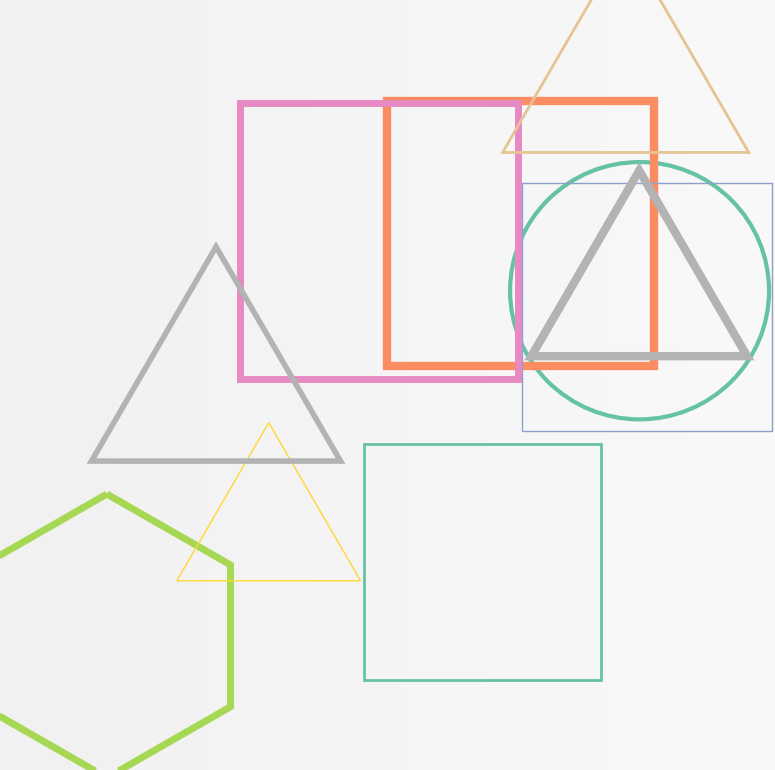[{"shape": "circle", "thickness": 1.5, "radius": 0.84, "center": [0.825, 0.622]}, {"shape": "square", "thickness": 1, "radius": 0.76, "center": [0.623, 0.27]}, {"shape": "square", "thickness": 3, "radius": 0.86, "center": [0.671, 0.697]}, {"shape": "square", "thickness": 0.5, "radius": 0.81, "center": [0.835, 0.601]}, {"shape": "square", "thickness": 2.5, "radius": 0.9, "center": [0.489, 0.687]}, {"shape": "hexagon", "thickness": 2.5, "radius": 0.92, "center": [0.138, 0.174]}, {"shape": "triangle", "thickness": 0.5, "radius": 0.68, "center": [0.347, 0.314]}, {"shape": "triangle", "thickness": 1, "radius": 0.92, "center": [0.807, 0.894]}, {"shape": "triangle", "thickness": 2, "radius": 0.93, "center": [0.279, 0.494]}, {"shape": "triangle", "thickness": 3, "radius": 0.8, "center": [0.825, 0.618]}]